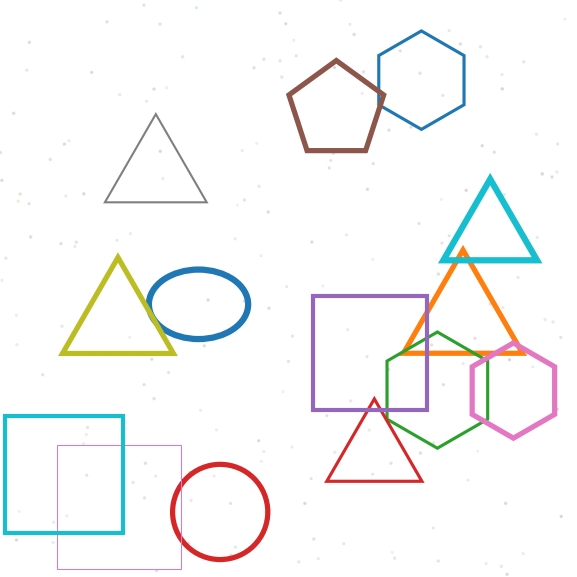[{"shape": "oval", "thickness": 3, "radius": 0.43, "center": [0.344, 0.472]}, {"shape": "hexagon", "thickness": 1.5, "radius": 0.43, "center": [0.73, 0.86]}, {"shape": "triangle", "thickness": 2.5, "radius": 0.6, "center": [0.802, 0.447]}, {"shape": "hexagon", "thickness": 1.5, "radius": 0.5, "center": [0.757, 0.324]}, {"shape": "triangle", "thickness": 1.5, "radius": 0.48, "center": [0.648, 0.213]}, {"shape": "circle", "thickness": 2.5, "radius": 0.41, "center": [0.381, 0.113]}, {"shape": "square", "thickness": 2, "radius": 0.49, "center": [0.64, 0.388]}, {"shape": "pentagon", "thickness": 2.5, "radius": 0.43, "center": [0.582, 0.808]}, {"shape": "square", "thickness": 0.5, "radius": 0.53, "center": [0.206, 0.121]}, {"shape": "hexagon", "thickness": 2.5, "radius": 0.41, "center": [0.889, 0.323]}, {"shape": "triangle", "thickness": 1, "radius": 0.51, "center": [0.27, 0.7]}, {"shape": "triangle", "thickness": 2.5, "radius": 0.55, "center": [0.204, 0.443]}, {"shape": "triangle", "thickness": 3, "radius": 0.47, "center": [0.849, 0.595]}, {"shape": "square", "thickness": 2, "radius": 0.51, "center": [0.111, 0.178]}]